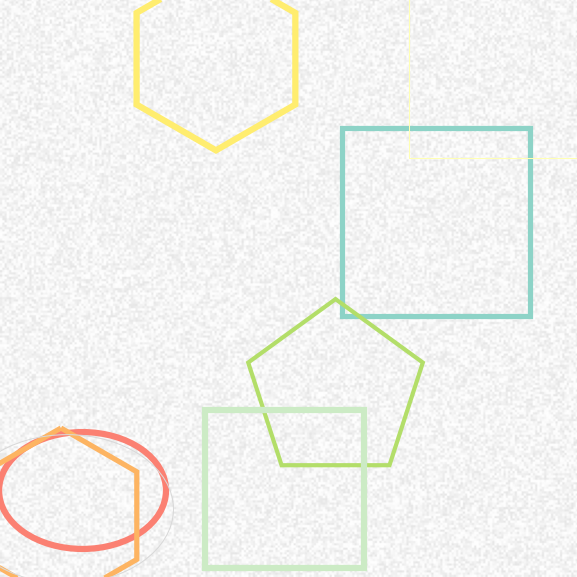[{"shape": "square", "thickness": 2.5, "radius": 0.81, "center": [0.755, 0.614]}, {"shape": "square", "thickness": 0.5, "radius": 0.84, "center": [0.876, 0.894]}, {"shape": "oval", "thickness": 3, "radius": 0.72, "center": [0.143, 0.15]}, {"shape": "hexagon", "thickness": 2.5, "radius": 0.76, "center": [0.106, 0.106]}, {"shape": "pentagon", "thickness": 2, "radius": 0.79, "center": [0.581, 0.322]}, {"shape": "oval", "thickness": 0.5, "radius": 0.92, "center": [0.116, 0.118]}, {"shape": "square", "thickness": 3, "radius": 0.69, "center": [0.492, 0.152]}, {"shape": "hexagon", "thickness": 3, "radius": 0.79, "center": [0.374, 0.897]}]